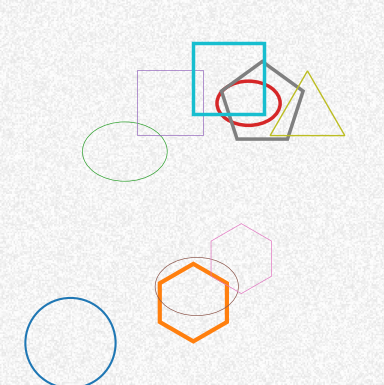[{"shape": "circle", "thickness": 1.5, "radius": 0.59, "center": [0.183, 0.109]}, {"shape": "hexagon", "thickness": 3, "radius": 0.5, "center": [0.502, 0.214]}, {"shape": "oval", "thickness": 0.5, "radius": 0.55, "center": [0.324, 0.606]}, {"shape": "oval", "thickness": 2.5, "radius": 0.41, "center": [0.646, 0.732]}, {"shape": "square", "thickness": 0.5, "radius": 0.42, "center": [0.442, 0.735]}, {"shape": "oval", "thickness": 0.5, "radius": 0.54, "center": [0.511, 0.256]}, {"shape": "hexagon", "thickness": 0.5, "radius": 0.45, "center": [0.627, 0.328]}, {"shape": "pentagon", "thickness": 2.5, "radius": 0.56, "center": [0.681, 0.729]}, {"shape": "triangle", "thickness": 1, "radius": 0.56, "center": [0.799, 0.704]}, {"shape": "square", "thickness": 2.5, "radius": 0.46, "center": [0.594, 0.796]}]